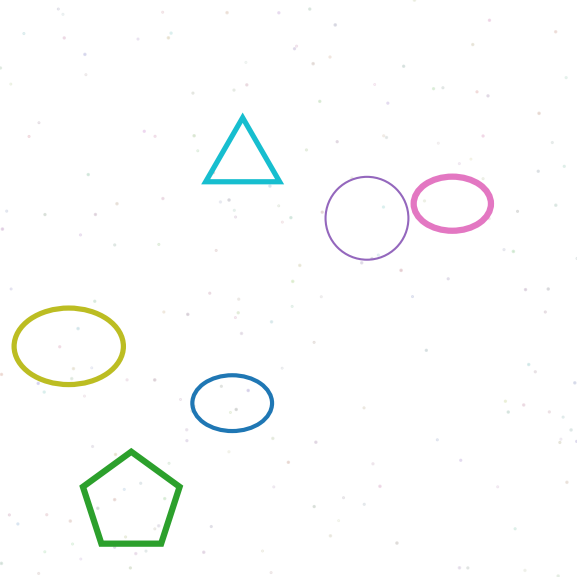[{"shape": "oval", "thickness": 2, "radius": 0.35, "center": [0.402, 0.301]}, {"shape": "pentagon", "thickness": 3, "radius": 0.44, "center": [0.227, 0.129]}, {"shape": "circle", "thickness": 1, "radius": 0.36, "center": [0.635, 0.621]}, {"shape": "oval", "thickness": 3, "radius": 0.33, "center": [0.783, 0.646]}, {"shape": "oval", "thickness": 2.5, "radius": 0.47, "center": [0.119, 0.399]}, {"shape": "triangle", "thickness": 2.5, "radius": 0.37, "center": [0.42, 0.721]}]